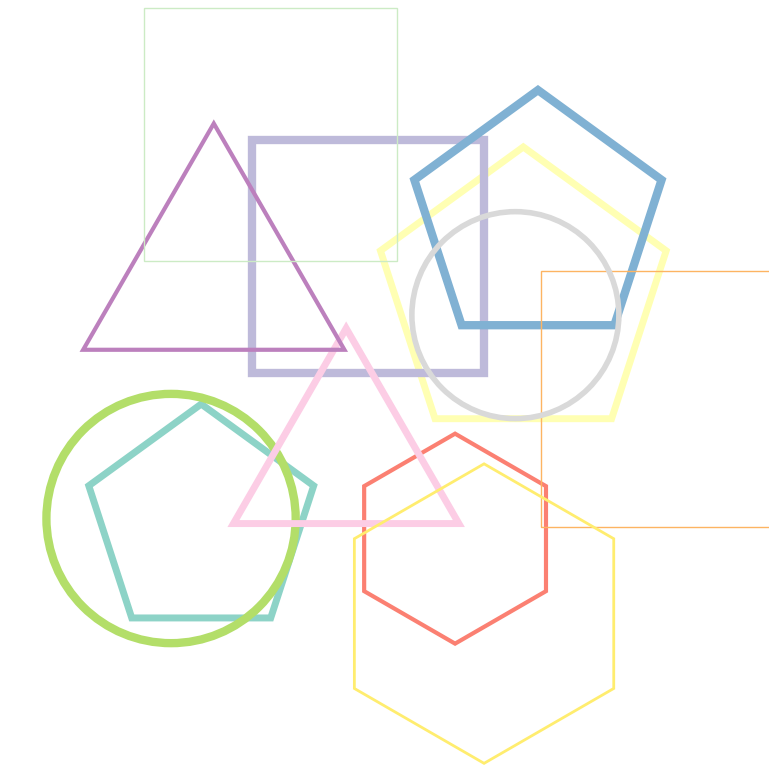[{"shape": "pentagon", "thickness": 2.5, "radius": 0.77, "center": [0.261, 0.322]}, {"shape": "pentagon", "thickness": 2.5, "radius": 0.98, "center": [0.68, 0.614]}, {"shape": "square", "thickness": 3, "radius": 0.75, "center": [0.478, 0.667]}, {"shape": "hexagon", "thickness": 1.5, "radius": 0.68, "center": [0.591, 0.3]}, {"shape": "pentagon", "thickness": 3, "radius": 0.84, "center": [0.699, 0.714]}, {"shape": "square", "thickness": 0.5, "radius": 0.83, "center": [0.869, 0.482]}, {"shape": "circle", "thickness": 3, "radius": 0.81, "center": [0.222, 0.327]}, {"shape": "triangle", "thickness": 2.5, "radius": 0.85, "center": [0.45, 0.405]}, {"shape": "circle", "thickness": 2, "radius": 0.67, "center": [0.669, 0.591]}, {"shape": "triangle", "thickness": 1.5, "radius": 0.98, "center": [0.278, 0.644]}, {"shape": "square", "thickness": 0.5, "radius": 0.82, "center": [0.351, 0.826]}, {"shape": "hexagon", "thickness": 1, "radius": 0.97, "center": [0.629, 0.203]}]